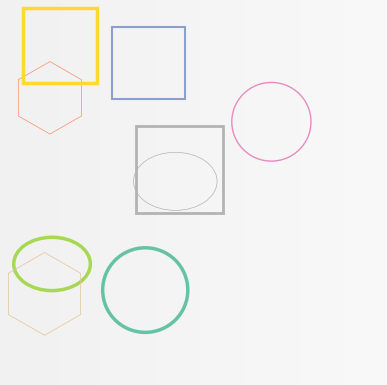[{"shape": "circle", "thickness": 2.5, "radius": 0.55, "center": [0.375, 0.247]}, {"shape": "hexagon", "thickness": 0.5, "radius": 0.47, "center": [0.129, 0.746]}, {"shape": "square", "thickness": 1.5, "radius": 0.47, "center": [0.384, 0.836]}, {"shape": "circle", "thickness": 1, "radius": 0.51, "center": [0.7, 0.684]}, {"shape": "oval", "thickness": 2.5, "radius": 0.49, "center": [0.134, 0.314]}, {"shape": "square", "thickness": 2.5, "radius": 0.48, "center": [0.155, 0.882]}, {"shape": "hexagon", "thickness": 0.5, "radius": 0.54, "center": [0.115, 0.237]}, {"shape": "oval", "thickness": 0.5, "radius": 0.54, "center": [0.452, 0.529]}, {"shape": "square", "thickness": 2, "radius": 0.57, "center": [0.464, 0.559]}]